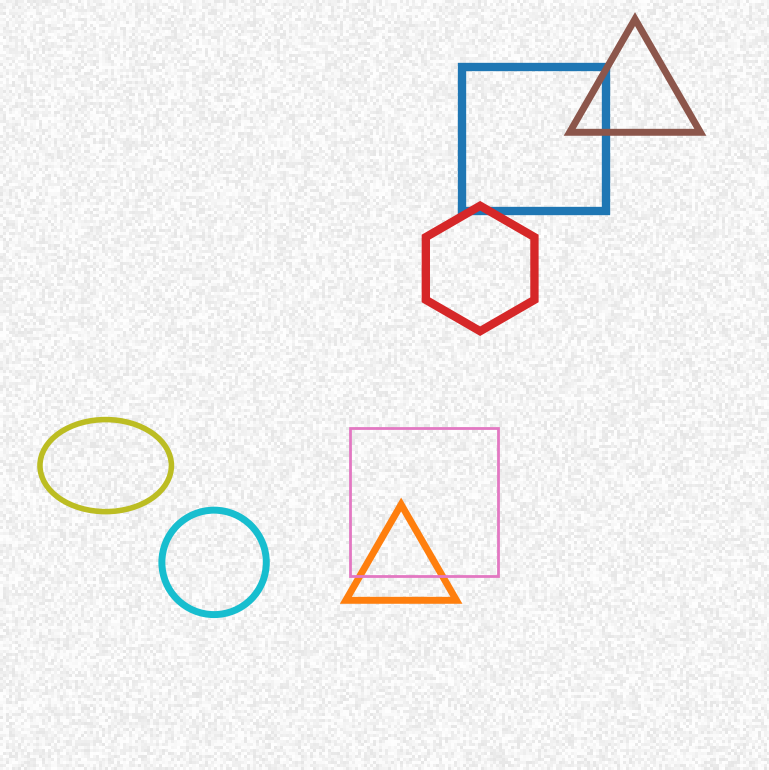[{"shape": "square", "thickness": 3, "radius": 0.47, "center": [0.693, 0.819]}, {"shape": "triangle", "thickness": 2.5, "radius": 0.41, "center": [0.521, 0.262]}, {"shape": "hexagon", "thickness": 3, "radius": 0.41, "center": [0.624, 0.651]}, {"shape": "triangle", "thickness": 2.5, "radius": 0.49, "center": [0.825, 0.877]}, {"shape": "square", "thickness": 1, "radius": 0.48, "center": [0.551, 0.348]}, {"shape": "oval", "thickness": 2, "radius": 0.43, "center": [0.137, 0.395]}, {"shape": "circle", "thickness": 2.5, "radius": 0.34, "center": [0.278, 0.27]}]